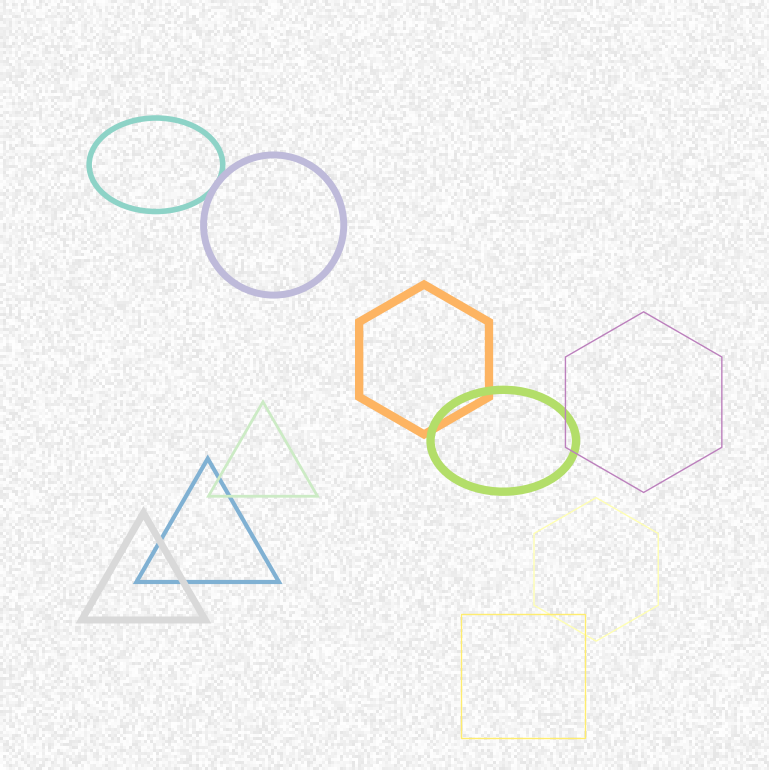[{"shape": "oval", "thickness": 2, "radius": 0.43, "center": [0.203, 0.786]}, {"shape": "hexagon", "thickness": 0.5, "radius": 0.47, "center": [0.774, 0.261]}, {"shape": "circle", "thickness": 2.5, "radius": 0.46, "center": [0.355, 0.708]}, {"shape": "triangle", "thickness": 1.5, "radius": 0.53, "center": [0.27, 0.298]}, {"shape": "hexagon", "thickness": 3, "radius": 0.49, "center": [0.551, 0.533]}, {"shape": "oval", "thickness": 3, "radius": 0.47, "center": [0.654, 0.428]}, {"shape": "triangle", "thickness": 2.5, "radius": 0.46, "center": [0.186, 0.241]}, {"shape": "hexagon", "thickness": 0.5, "radius": 0.59, "center": [0.836, 0.478]}, {"shape": "triangle", "thickness": 1, "radius": 0.41, "center": [0.342, 0.396]}, {"shape": "square", "thickness": 0.5, "radius": 0.4, "center": [0.679, 0.122]}]